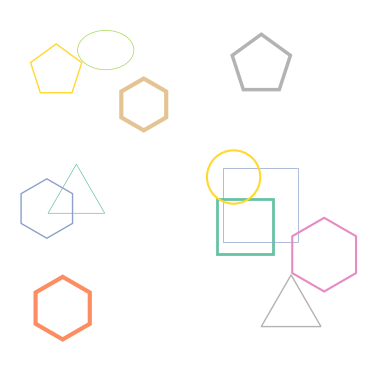[{"shape": "triangle", "thickness": 0.5, "radius": 0.43, "center": [0.198, 0.489]}, {"shape": "square", "thickness": 2, "radius": 0.36, "center": [0.636, 0.411]}, {"shape": "hexagon", "thickness": 3, "radius": 0.41, "center": [0.163, 0.2]}, {"shape": "hexagon", "thickness": 1, "radius": 0.39, "center": [0.122, 0.458]}, {"shape": "square", "thickness": 0.5, "radius": 0.49, "center": [0.677, 0.467]}, {"shape": "hexagon", "thickness": 1.5, "radius": 0.48, "center": [0.842, 0.339]}, {"shape": "oval", "thickness": 0.5, "radius": 0.37, "center": [0.275, 0.87]}, {"shape": "pentagon", "thickness": 1, "radius": 0.35, "center": [0.146, 0.816]}, {"shape": "circle", "thickness": 1.5, "radius": 0.35, "center": [0.607, 0.54]}, {"shape": "hexagon", "thickness": 3, "radius": 0.34, "center": [0.373, 0.729]}, {"shape": "triangle", "thickness": 1, "radius": 0.45, "center": [0.756, 0.196]}, {"shape": "pentagon", "thickness": 2.5, "radius": 0.4, "center": [0.679, 0.831]}]